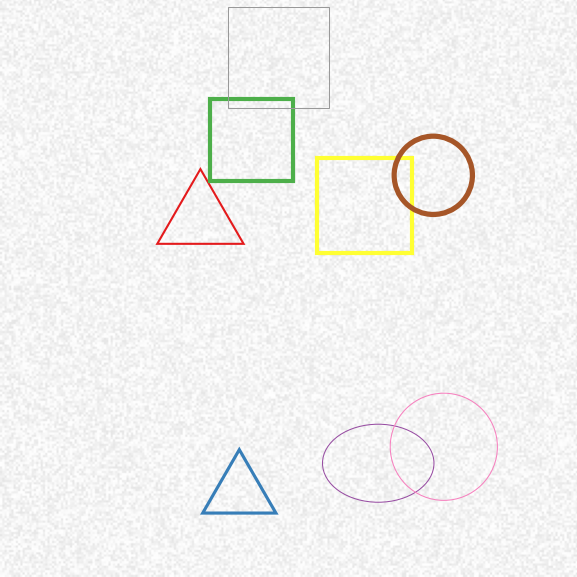[{"shape": "triangle", "thickness": 1, "radius": 0.43, "center": [0.347, 0.62]}, {"shape": "triangle", "thickness": 1.5, "radius": 0.37, "center": [0.414, 0.147]}, {"shape": "square", "thickness": 2, "radius": 0.36, "center": [0.436, 0.757]}, {"shape": "oval", "thickness": 0.5, "radius": 0.48, "center": [0.655, 0.197]}, {"shape": "square", "thickness": 2, "radius": 0.41, "center": [0.632, 0.643]}, {"shape": "circle", "thickness": 2.5, "radius": 0.34, "center": [0.75, 0.696]}, {"shape": "circle", "thickness": 0.5, "radius": 0.46, "center": [0.769, 0.225]}, {"shape": "square", "thickness": 0.5, "radius": 0.44, "center": [0.482, 0.9]}]